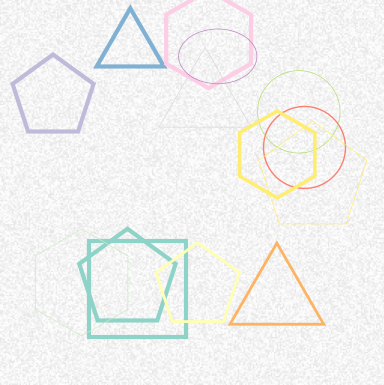[{"shape": "pentagon", "thickness": 3, "radius": 0.66, "center": [0.331, 0.274]}, {"shape": "square", "thickness": 3, "radius": 0.63, "center": [0.358, 0.249]}, {"shape": "pentagon", "thickness": 2, "radius": 0.57, "center": [0.514, 0.257]}, {"shape": "pentagon", "thickness": 3, "radius": 0.55, "center": [0.138, 0.748]}, {"shape": "circle", "thickness": 1, "radius": 0.53, "center": [0.791, 0.617]}, {"shape": "triangle", "thickness": 3, "radius": 0.5, "center": [0.338, 0.878]}, {"shape": "triangle", "thickness": 2, "radius": 0.7, "center": [0.719, 0.228]}, {"shape": "circle", "thickness": 0.5, "radius": 0.54, "center": [0.776, 0.709]}, {"shape": "hexagon", "thickness": 3, "radius": 0.64, "center": [0.542, 0.898]}, {"shape": "triangle", "thickness": 0.5, "radius": 0.69, "center": [0.532, 0.739]}, {"shape": "oval", "thickness": 0.5, "radius": 0.51, "center": [0.566, 0.854]}, {"shape": "hexagon", "thickness": 0.5, "radius": 0.69, "center": [0.212, 0.266]}, {"shape": "pentagon", "thickness": 0.5, "radius": 0.74, "center": [0.812, 0.538]}, {"shape": "hexagon", "thickness": 2.5, "radius": 0.56, "center": [0.72, 0.599]}]